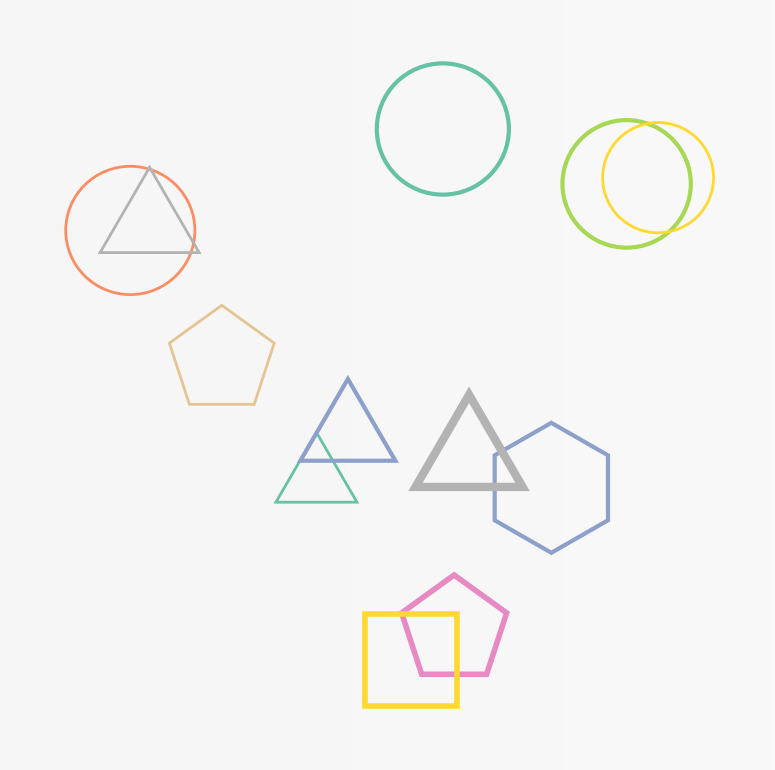[{"shape": "circle", "thickness": 1.5, "radius": 0.43, "center": [0.571, 0.832]}, {"shape": "triangle", "thickness": 1, "radius": 0.3, "center": [0.408, 0.378]}, {"shape": "circle", "thickness": 1, "radius": 0.42, "center": [0.168, 0.701]}, {"shape": "hexagon", "thickness": 1.5, "radius": 0.42, "center": [0.711, 0.366]}, {"shape": "triangle", "thickness": 1.5, "radius": 0.35, "center": [0.449, 0.437]}, {"shape": "pentagon", "thickness": 2, "radius": 0.36, "center": [0.586, 0.182]}, {"shape": "circle", "thickness": 1.5, "radius": 0.41, "center": [0.809, 0.761]}, {"shape": "circle", "thickness": 1, "radius": 0.36, "center": [0.849, 0.769]}, {"shape": "square", "thickness": 2, "radius": 0.3, "center": [0.53, 0.143]}, {"shape": "pentagon", "thickness": 1, "radius": 0.36, "center": [0.286, 0.532]}, {"shape": "triangle", "thickness": 1, "radius": 0.37, "center": [0.193, 0.709]}, {"shape": "triangle", "thickness": 3, "radius": 0.4, "center": [0.605, 0.408]}]